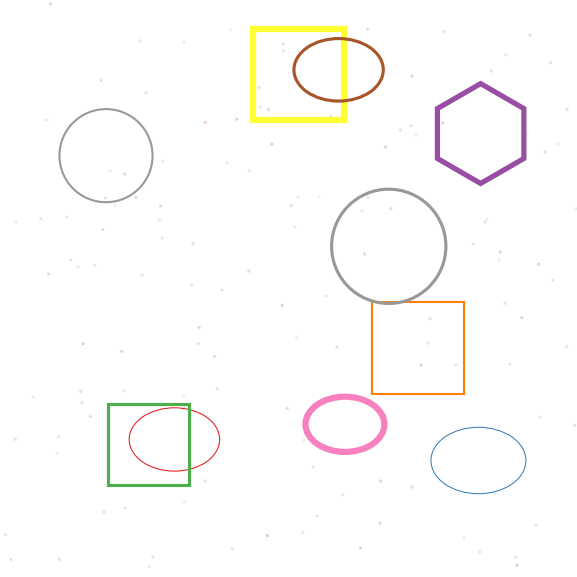[{"shape": "oval", "thickness": 0.5, "radius": 0.39, "center": [0.302, 0.238]}, {"shape": "oval", "thickness": 0.5, "radius": 0.41, "center": [0.828, 0.202]}, {"shape": "square", "thickness": 1.5, "radius": 0.35, "center": [0.257, 0.229]}, {"shape": "hexagon", "thickness": 2.5, "radius": 0.43, "center": [0.832, 0.768]}, {"shape": "square", "thickness": 1, "radius": 0.4, "center": [0.724, 0.396]}, {"shape": "square", "thickness": 3, "radius": 0.39, "center": [0.517, 0.87]}, {"shape": "oval", "thickness": 1.5, "radius": 0.39, "center": [0.586, 0.878]}, {"shape": "oval", "thickness": 3, "radius": 0.34, "center": [0.597, 0.264]}, {"shape": "circle", "thickness": 1.5, "radius": 0.49, "center": [0.673, 0.573]}, {"shape": "circle", "thickness": 1, "radius": 0.4, "center": [0.184, 0.73]}]